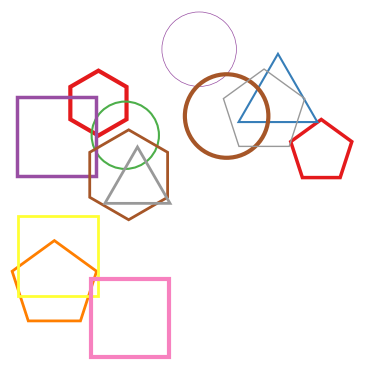[{"shape": "hexagon", "thickness": 3, "radius": 0.42, "center": [0.256, 0.732]}, {"shape": "pentagon", "thickness": 2.5, "radius": 0.42, "center": [0.834, 0.606]}, {"shape": "triangle", "thickness": 1.5, "radius": 0.59, "center": [0.722, 0.742]}, {"shape": "circle", "thickness": 1.5, "radius": 0.44, "center": [0.325, 0.649]}, {"shape": "square", "thickness": 2.5, "radius": 0.51, "center": [0.147, 0.647]}, {"shape": "circle", "thickness": 0.5, "radius": 0.48, "center": [0.517, 0.872]}, {"shape": "pentagon", "thickness": 2, "radius": 0.58, "center": [0.141, 0.26]}, {"shape": "square", "thickness": 2, "radius": 0.52, "center": [0.15, 0.334]}, {"shape": "circle", "thickness": 3, "radius": 0.54, "center": [0.589, 0.699]}, {"shape": "hexagon", "thickness": 2, "radius": 0.58, "center": [0.334, 0.546]}, {"shape": "square", "thickness": 3, "radius": 0.51, "center": [0.338, 0.175]}, {"shape": "triangle", "thickness": 2, "radius": 0.49, "center": [0.357, 0.521]}, {"shape": "pentagon", "thickness": 1, "radius": 0.56, "center": [0.686, 0.71]}]